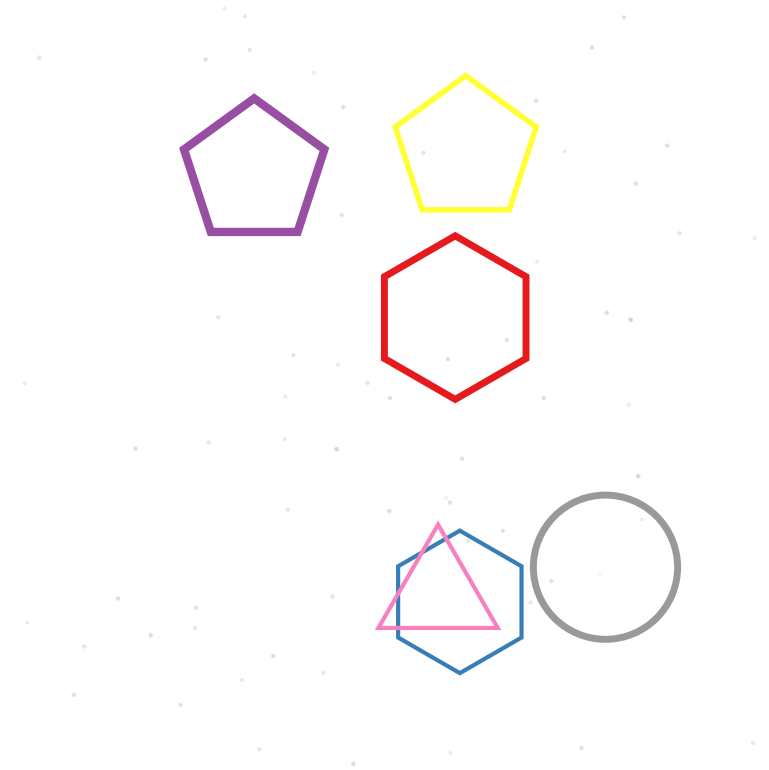[{"shape": "hexagon", "thickness": 2.5, "radius": 0.53, "center": [0.591, 0.588]}, {"shape": "hexagon", "thickness": 1.5, "radius": 0.46, "center": [0.597, 0.218]}, {"shape": "pentagon", "thickness": 3, "radius": 0.48, "center": [0.33, 0.776]}, {"shape": "pentagon", "thickness": 2, "radius": 0.48, "center": [0.605, 0.805]}, {"shape": "triangle", "thickness": 1.5, "radius": 0.45, "center": [0.569, 0.229]}, {"shape": "circle", "thickness": 2.5, "radius": 0.47, "center": [0.786, 0.263]}]